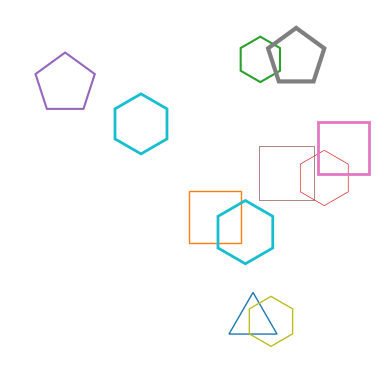[{"shape": "triangle", "thickness": 1, "radius": 0.36, "center": [0.657, 0.168]}, {"shape": "square", "thickness": 1, "radius": 0.34, "center": [0.559, 0.436]}, {"shape": "hexagon", "thickness": 1.5, "radius": 0.29, "center": [0.676, 0.846]}, {"shape": "hexagon", "thickness": 0.5, "radius": 0.36, "center": [0.842, 0.538]}, {"shape": "pentagon", "thickness": 1.5, "radius": 0.4, "center": [0.169, 0.783]}, {"shape": "square", "thickness": 0.5, "radius": 0.35, "center": [0.744, 0.55]}, {"shape": "square", "thickness": 2, "radius": 0.33, "center": [0.892, 0.616]}, {"shape": "pentagon", "thickness": 3, "radius": 0.38, "center": [0.769, 0.851]}, {"shape": "hexagon", "thickness": 1, "radius": 0.32, "center": [0.704, 0.165]}, {"shape": "hexagon", "thickness": 2, "radius": 0.41, "center": [0.637, 0.397]}, {"shape": "hexagon", "thickness": 2, "radius": 0.39, "center": [0.366, 0.678]}]